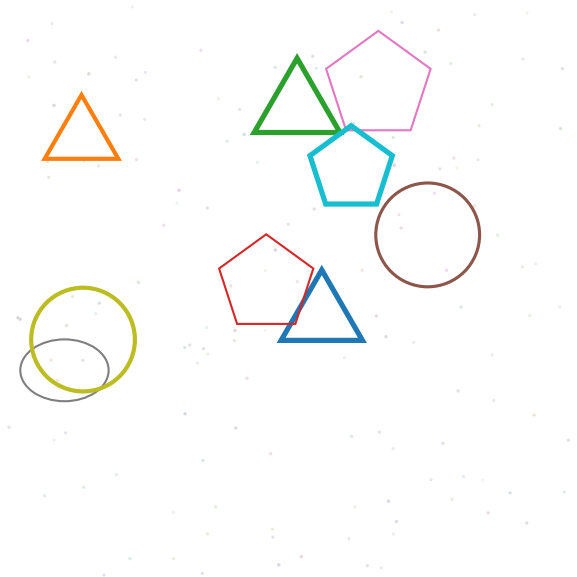[{"shape": "triangle", "thickness": 2.5, "radius": 0.41, "center": [0.557, 0.45]}, {"shape": "triangle", "thickness": 2, "radius": 0.37, "center": [0.141, 0.761]}, {"shape": "triangle", "thickness": 2.5, "radius": 0.43, "center": [0.514, 0.813]}, {"shape": "pentagon", "thickness": 1, "radius": 0.43, "center": [0.461, 0.508]}, {"shape": "circle", "thickness": 1.5, "radius": 0.45, "center": [0.741, 0.592]}, {"shape": "pentagon", "thickness": 1, "radius": 0.48, "center": [0.655, 0.851]}, {"shape": "oval", "thickness": 1, "radius": 0.38, "center": [0.112, 0.358]}, {"shape": "circle", "thickness": 2, "radius": 0.45, "center": [0.144, 0.411]}, {"shape": "pentagon", "thickness": 2.5, "radius": 0.37, "center": [0.608, 0.706]}]